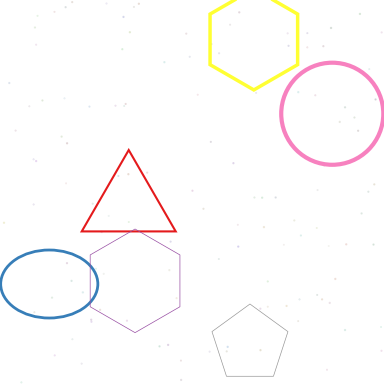[{"shape": "triangle", "thickness": 1.5, "radius": 0.7, "center": [0.334, 0.469]}, {"shape": "oval", "thickness": 2, "radius": 0.63, "center": [0.128, 0.262]}, {"shape": "hexagon", "thickness": 0.5, "radius": 0.67, "center": [0.351, 0.271]}, {"shape": "hexagon", "thickness": 2.5, "radius": 0.66, "center": [0.659, 0.898]}, {"shape": "circle", "thickness": 3, "radius": 0.66, "center": [0.863, 0.705]}, {"shape": "pentagon", "thickness": 0.5, "radius": 0.52, "center": [0.649, 0.107]}]